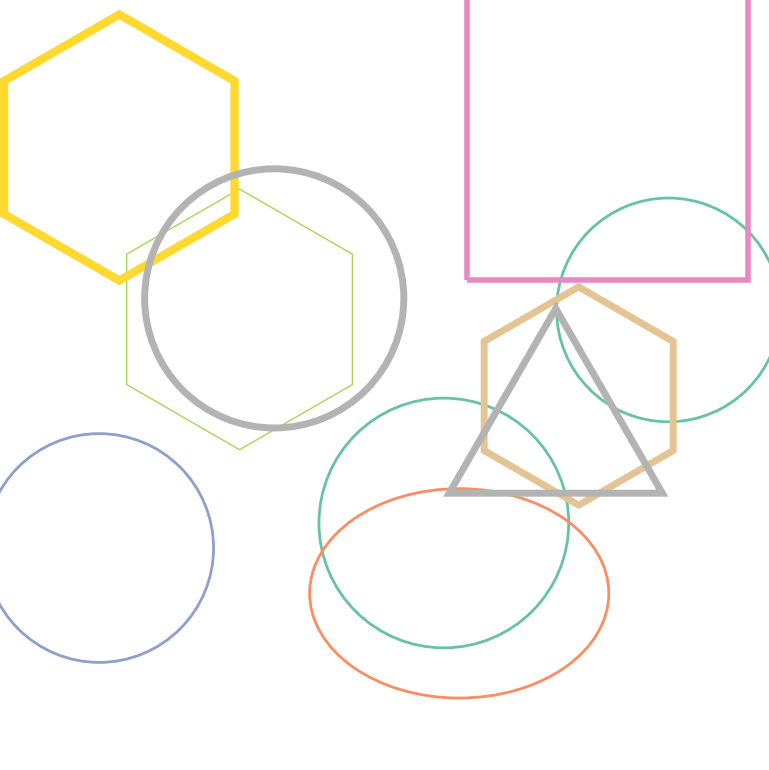[{"shape": "circle", "thickness": 1, "radius": 0.81, "center": [0.576, 0.321]}, {"shape": "circle", "thickness": 1, "radius": 0.73, "center": [0.868, 0.598]}, {"shape": "oval", "thickness": 1, "radius": 0.97, "center": [0.596, 0.229]}, {"shape": "circle", "thickness": 1, "radius": 0.74, "center": [0.129, 0.288]}, {"shape": "square", "thickness": 2, "radius": 0.91, "center": [0.789, 0.819]}, {"shape": "hexagon", "thickness": 0.5, "radius": 0.85, "center": [0.311, 0.585]}, {"shape": "hexagon", "thickness": 3, "radius": 0.86, "center": [0.155, 0.808]}, {"shape": "hexagon", "thickness": 2.5, "radius": 0.71, "center": [0.752, 0.486]}, {"shape": "circle", "thickness": 2.5, "radius": 0.84, "center": [0.356, 0.612]}, {"shape": "triangle", "thickness": 2.5, "radius": 0.8, "center": [0.722, 0.439]}]